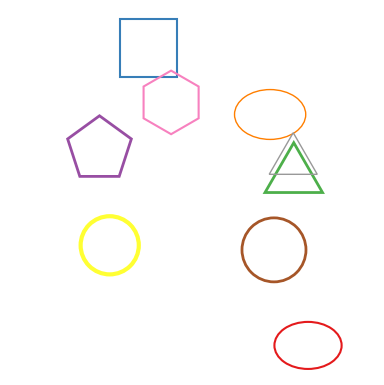[{"shape": "oval", "thickness": 1.5, "radius": 0.44, "center": [0.8, 0.103]}, {"shape": "square", "thickness": 1.5, "radius": 0.37, "center": [0.386, 0.876]}, {"shape": "triangle", "thickness": 2, "radius": 0.43, "center": [0.763, 0.543]}, {"shape": "pentagon", "thickness": 2, "radius": 0.44, "center": [0.258, 0.612]}, {"shape": "oval", "thickness": 1, "radius": 0.46, "center": [0.702, 0.703]}, {"shape": "circle", "thickness": 3, "radius": 0.38, "center": [0.285, 0.363]}, {"shape": "circle", "thickness": 2, "radius": 0.42, "center": [0.712, 0.351]}, {"shape": "hexagon", "thickness": 1.5, "radius": 0.41, "center": [0.444, 0.734]}, {"shape": "triangle", "thickness": 1, "radius": 0.36, "center": [0.762, 0.583]}]